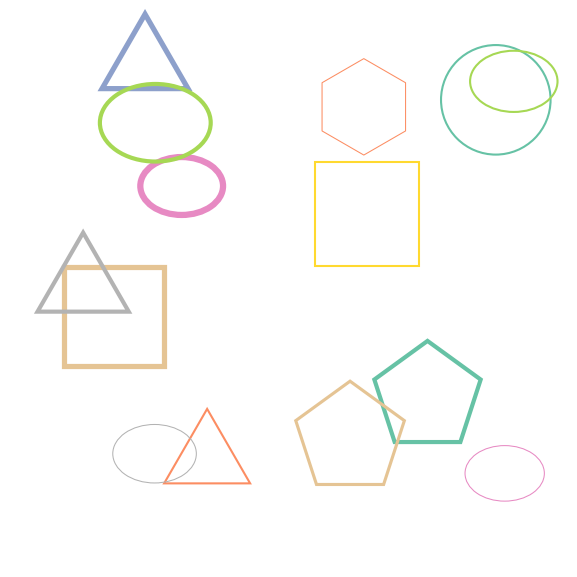[{"shape": "pentagon", "thickness": 2, "radius": 0.48, "center": [0.74, 0.312]}, {"shape": "circle", "thickness": 1, "radius": 0.47, "center": [0.859, 0.826]}, {"shape": "triangle", "thickness": 1, "radius": 0.43, "center": [0.359, 0.205]}, {"shape": "hexagon", "thickness": 0.5, "radius": 0.42, "center": [0.63, 0.814]}, {"shape": "triangle", "thickness": 2.5, "radius": 0.43, "center": [0.251, 0.889]}, {"shape": "oval", "thickness": 3, "radius": 0.36, "center": [0.315, 0.677]}, {"shape": "oval", "thickness": 0.5, "radius": 0.34, "center": [0.874, 0.179]}, {"shape": "oval", "thickness": 2, "radius": 0.48, "center": [0.269, 0.787]}, {"shape": "oval", "thickness": 1, "radius": 0.38, "center": [0.89, 0.858]}, {"shape": "square", "thickness": 1, "radius": 0.45, "center": [0.636, 0.629]}, {"shape": "square", "thickness": 2.5, "radius": 0.43, "center": [0.198, 0.451]}, {"shape": "pentagon", "thickness": 1.5, "radius": 0.49, "center": [0.606, 0.24]}, {"shape": "triangle", "thickness": 2, "radius": 0.46, "center": [0.144, 0.505]}, {"shape": "oval", "thickness": 0.5, "radius": 0.36, "center": [0.268, 0.213]}]